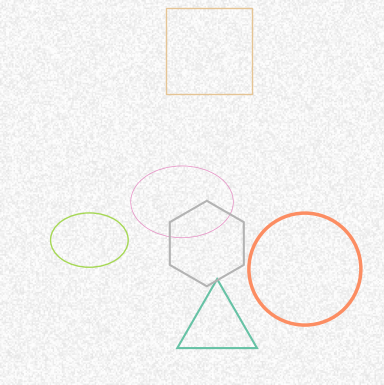[{"shape": "triangle", "thickness": 1.5, "radius": 0.6, "center": [0.564, 0.156]}, {"shape": "circle", "thickness": 2.5, "radius": 0.73, "center": [0.792, 0.301]}, {"shape": "oval", "thickness": 0.5, "radius": 0.67, "center": [0.473, 0.476]}, {"shape": "oval", "thickness": 1, "radius": 0.5, "center": [0.232, 0.376]}, {"shape": "square", "thickness": 1, "radius": 0.56, "center": [0.543, 0.868]}, {"shape": "hexagon", "thickness": 1.5, "radius": 0.55, "center": [0.537, 0.367]}]